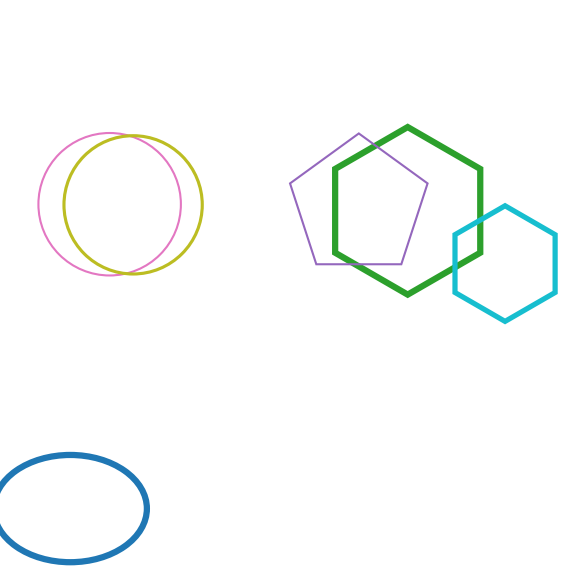[{"shape": "oval", "thickness": 3, "radius": 0.66, "center": [0.122, 0.118]}, {"shape": "hexagon", "thickness": 3, "radius": 0.73, "center": [0.706, 0.634]}, {"shape": "pentagon", "thickness": 1, "radius": 0.63, "center": [0.621, 0.643]}, {"shape": "circle", "thickness": 1, "radius": 0.62, "center": [0.19, 0.645]}, {"shape": "circle", "thickness": 1.5, "radius": 0.6, "center": [0.23, 0.644]}, {"shape": "hexagon", "thickness": 2.5, "radius": 0.5, "center": [0.875, 0.543]}]